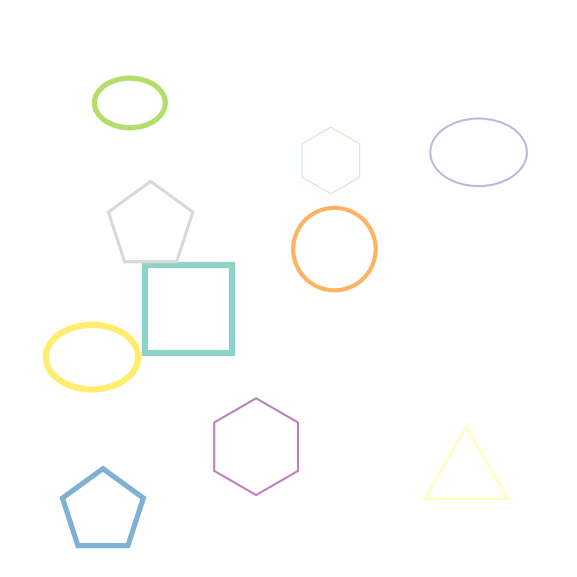[{"shape": "square", "thickness": 3, "radius": 0.38, "center": [0.326, 0.464]}, {"shape": "triangle", "thickness": 1, "radius": 0.42, "center": [0.807, 0.177]}, {"shape": "oval", "thickness": 1, "radius": 0.42, "center": [0.829, 0.735]}, {"shape": "pentagon", "thickness": 2.5, "radius": 0.37, "center": [0.178, 0.114]}, {"shape": "circle", "thickness": 2, "radius": 0.36, "center": [0.579, 0.568]}, {"shape": "oval", "thickness": 2.5, "radius": 0.31, "center": [0.225, 0.821]}, {"shape": "pentagon", "thickness": 1.5, "radius": 0.38, "center": [0.261, 0.608]}, {"shape": "hexagon", "thickness": 1, "radius": 0.42, "center": [0.444, 0.226]}, {"shape": "hexagon", "thickness": 0.5, "radius": 0.29, "center": [0.573, 0.721]}, {"shape": "oval", "thickness": 3, "radius": 0.4, "center": [0.159, 0.381]}]